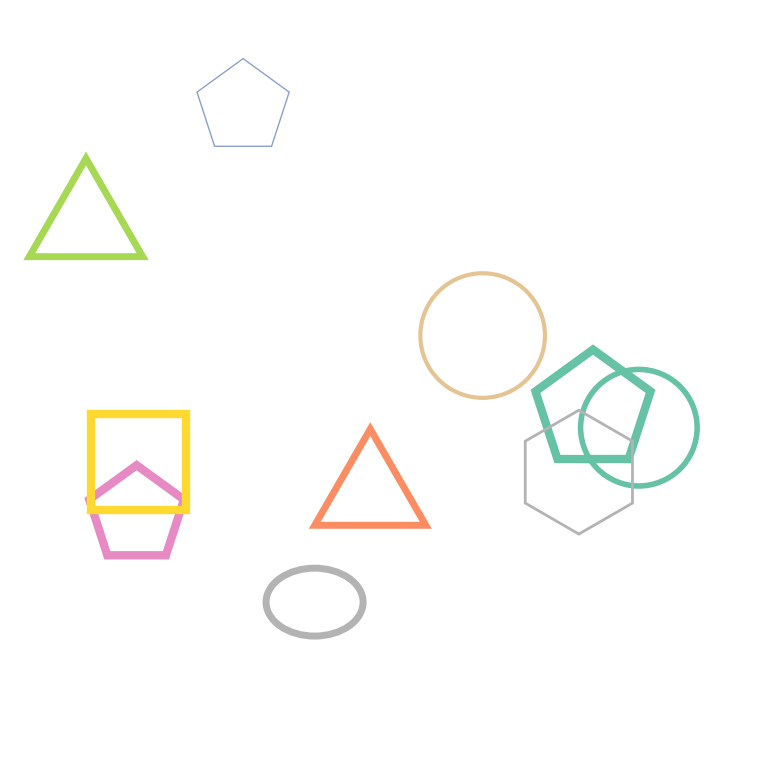[{"shape": "circle", "thickness": 2, "radius": 0.38, "center": [0.83, 0.445]}, {"shape": "pentagon", "thickness": 3, "radius": 0.39, "center": [0.77, 0.467]}, {"shape": "triangle", "thickness": 2.5, "radius": 0.42, "center": [0.481, 0.359]}, {"shape": "pentagon", "thickness": 0.5, "radius": 0.31, "center": [0.316, 0.861]}, {"shape": "pentagon", "thickness": 3, "radius": 0.32, "center": [0.177, 0.331]}, {"shape": "triangle", "thickness": 2.5, "radius": 0.43, "center": [0.112, 0.709]}, {"shape": "square", "thickness": 3, "radius": 0.31, "center": [0.18, 0.4]}, {"shape": "circle", "thickness": 1.5, "radius": 0.4, "center": [0.627, 0.564]}, {"shape": "oval", "thickness": 2.5, "radius": 0.32, "center": [0.409, 0.218]}, {"shape": "hexagon", "thickness": 1, "radius": 0.4, "center": [0.752, 0.387]}]